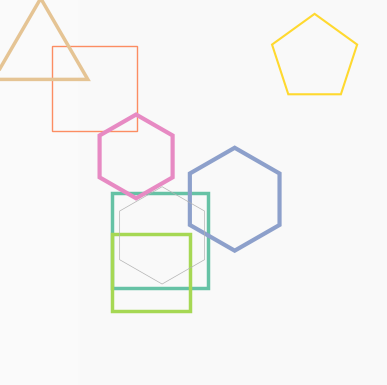[{"shape": "square", "thickness": 2.5, "radius": 0.61, "center": [0.413, 0.375]}, {"shape": "square", "thickness": 1, "radius": 0.55, "center": [0.243, 0.77]}, {"shape": "hexagon", "thickness": 3, "radius": 0.67, "center": [0.606, 0.483]}, {"shape": "hexagon", "thickness": 3, "radius": 0.54, "center": [0.351, 0.594]}, {"shape": "square", "thickness": 2.5, "radius": 0.5, "center": [0.39, 0.292]}, {"shape": "pentagon", "thickness": 1.5, "radius": 0.58, "center": [0.812, 0.849]}, {"shape": "triangle", "thickness": 2.5, "radius": 0.7, "center": [0.105, 0.864]}, {"shape": "hexagon", "thickness": 0.5, "radius": 0.63, "center": [0.418, 0.389]}]